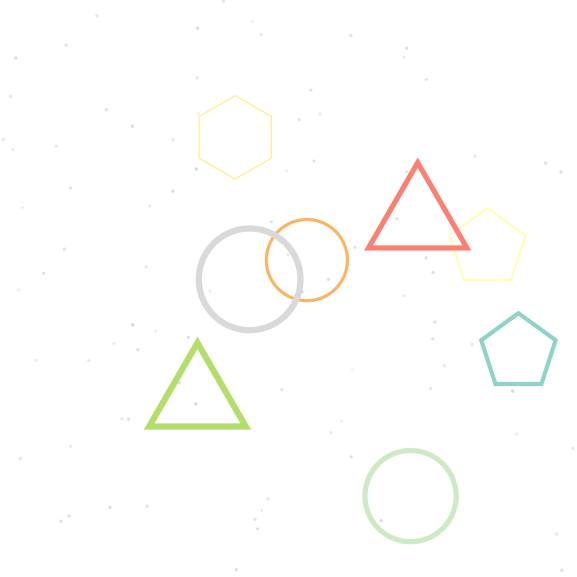[{"shape": "pentagon", "thickness": 2, "radius": 0.34, "center": [0.898, 0.389]}, {"shape": "pentagon", "thickness": 1, "radius": 0.35, "center": [0.844, 0.57]}, {"shape": "triangle", "thickness": 2.5, "radius": 0.49, "center": [0.723, 0.619]}, {"shape": "circle", "thickness": 1.5, "radius": 0.35, "center": [0.531, 0.549]}, {"shape": "triangle", "thickness": 3, "radius": 0.48, "center": [0.342, 0.309]}, {"shape": "circle", "thickness": 3, "radius": 0.44, "center": [0.432, 0.515]}, {"shape": "circle", "thickness": 2.5, "radius": 0.39, "center": [0.711, 0.14]}, {"shape": "hexagon", "thickness": 0.5, "radius": 0.36, "center": [0.407, 0.761]}]